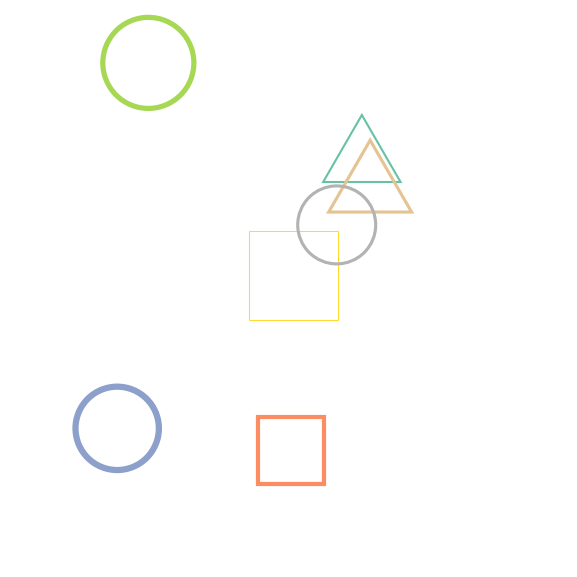[{"shape": "triangle", "thickness": 1, "radius": 0.39, "center": [0.627, 0.723]}, {"shape": "square", "thickness": 2, "radius": 0.29, "center": [0.504, 0.219]}, {"shape": "circle", "thickness": 3, "radius": 0.36, "center": [0.203, 0.257]}, {"shape": "circle", "thickness": 2.5, "radius": 0.39, "center": [0.257, 0.89]}, {"shape": "square", "thickness": 0.5, "radius": 0.39, "center": [0.509, 0.522]}, {"shape": "triangle", "thickness": 1.5, "radius": 0.41, "center": [0.641, 0.673]}, {"shape": "circle", "thickness": 1.5, "radius": 0.34, "center": [0.583, 0.61]}]